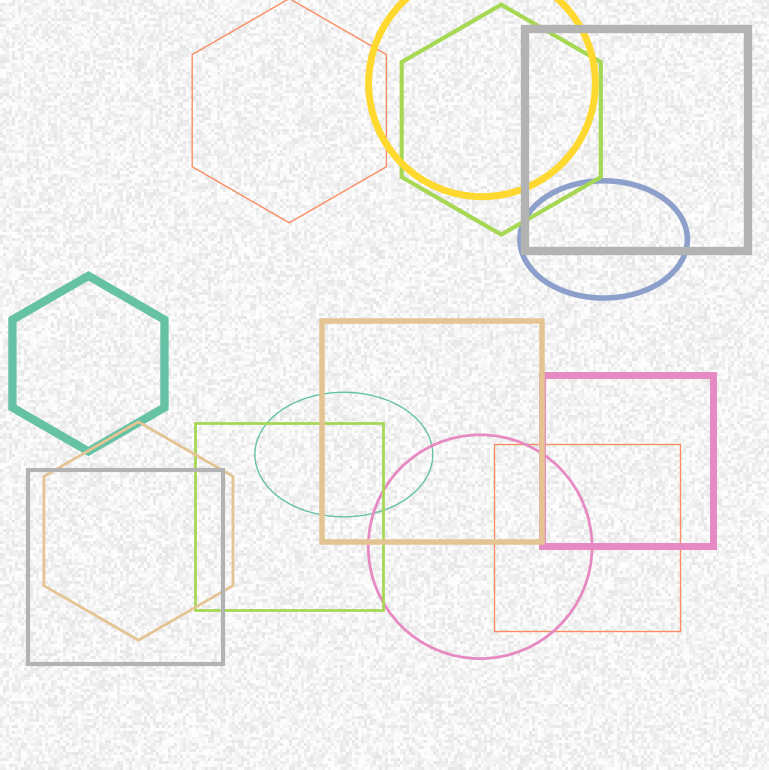[{"shape": "hexagon", "thickness": 3, "radius": 0.57, "center": [0.115, 0.528]}, {"shape": "oval", "thickness": 0.5, "radius": 0.58, "center": [0.447, 0.41]}, {"shape": "square", "thickness": 0.5, "radius": 0.61, "center": [0.762, 0.302]}, {"shape": "hexagon", "thickness": 0.5, "radius": 0.73, "center": [0.376, 0.856]}, {"shape": "oval", "thickness": 2, "radius": 0.54, "center": [0.784, 0.689]}, {"shape": "circle", "thickness": 1, "radius": 0.73, "center": [0.624, 0.29]}, {"shape": "square", "thickness": 2.5, "radius": 0.56, "center": [0.815, 0.402]}, {"shape": "hexagon", "thickness": 1.5, "radius": 0.75, "center": [0.651, 0.845]}, {"shape": "square", "thickness": 1, "radius": 0.61, "center": [0.375, 0.329]}, {"shape": "circle", "thickness": 2.5, "radius": 0.74, "center": [0.626, 0.892]}, {"shape": "hexagon", "thickness": 1, "radius": 0.71, "center": [0.18, 0.31]}, {"shape": "square", "thickness": 2, "radius": 0.72, "center": [0.561, 0.44]}, {"shape": "square", "thickness": 3, "radius": 0.72, "center": [0.827, 0.818]}, {"shape": "square", "thickness": 1.5, "radius": 0.63, "center": [0.163, 0.264]}]